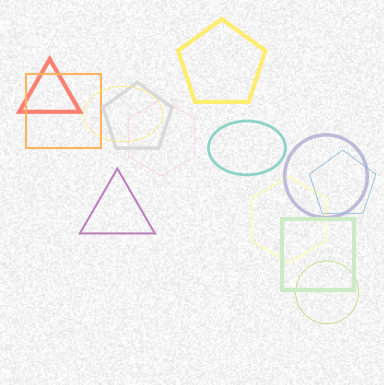[{"shape": "oval", "thickness": 2, "radius": 0.5, "center": [0.641, 0.616]}, {"shape": "hexagon", "thickness": 1, "radius": 0.56, "center": [0.75, 0.43]}, {"shape": "circle", "thickness": 2.5, "radius": 0.54, "center": [0.847, 0.542]}, {"shape": "triangle", "thickness": 3, "radius": 0.46, "center": [0.129, 0.755]}, {"shape": "pentagon", "thickness": 0.5, "radius": 0.45, "center": [0.89, 0.519]}, {"shape": "square", "thickness": 1.5, "radius": 0.48, "center": [0.165, 0.712]}, {"shape": "circle", "thickness": 0.5, "radius": 0.41, "center": [0.849, 0.241]}, {"shape": "hexagon", "thickness": 0.5, "radius": 0.5, "center": [0.42, 0.643]}, {"shape": "pentagon", "thickness": 2.5, "radius": 0.47, "center": [0.357, 0.692]}, {"shape": "triangle", "thickness": 1.5, "radius": 0.56, "center": [0.305, 0.45]}, {"shape": "square", "thickness": 3, "radius": 0.47, "center": [0.826, 0.339]}, {"shape": "pentagon", "thickness": 3, "radius": 0.59, "center": [0.576, 0.832]}, {"shape": "oval", "thickness": 0.5, "radius": 0.51, "center": [0.32, 0.704]}]